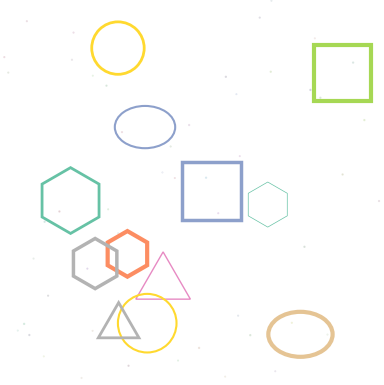[{"shape": "hexagon", "thickness": 0.5, "radius": 0.29, "center": [0.695, 0.469]}, {"shape": "hexagon", "thickness": 2, "radius": 0.43, "center": [0.183, 0.479]}, {"shape": "hexagon", "thickness": 3, "radius": 0.3, "center": [0.331, 0.341]}, {"shape": "oval", "thickness": 1.5, "radius": 0.39, "center": [0.377, 0.67]}, {"shape": "square", "thickness": 2.5, "radius": 0.38, "center": [0.55, 0.504]}, {"shape": "triangle", "thickness": 1, "radius": 0.41, "center": [0.424, 0.264]}, {"shape": "square", "thickness": 3, "radius": 0.37, "center": [0.89, 0.811]}, {"shape": "circle", "thickness": 1.5, "radius": 0.38, "center": [0.382, 0.161]}, {"shape": "circle", "thickness": 2, "radius": 0.34, "center": [0.306, 0.875]}, {"shape": "oval", "thickness": 3, "radius": 0.42, "center": [0.78, 0.132]}, {"shape": "triangle", "thickness": 2, "radius": 0.3, "center": [0.308, 0.153]}, {"shape": "hexagon", "thickness": 2.5, "radius": 0.33, "center": [0.247, 0.315]}]